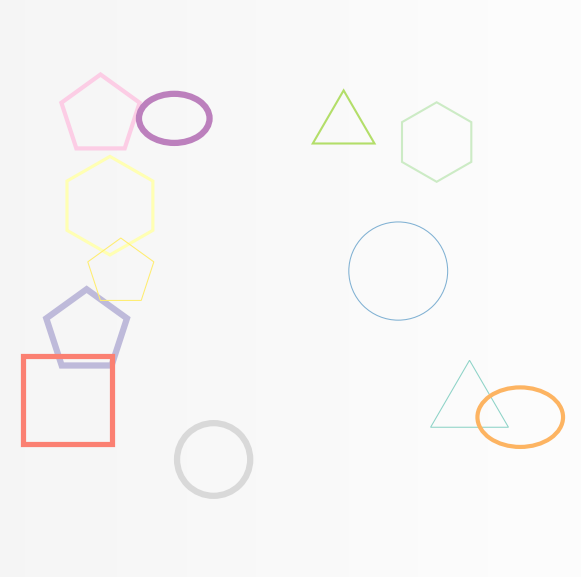[{"shape": "triangle", "thickness": 0.5, "radius": 0.39, "center": [0.808, 0.298]}, {"shape": "hexagon", "thickness": 1.5, "radius": 0.43, "center": [0.189, 0.643]}, {"shape": "pentagon", "thickness": 3, "radius": 0.36, "center": [0.149, 0.425]}, {"shape": "square", "thickness": 2.5, "radius": 0.38, "center": [0.116, 0.307]}, {"shape": "circle", "thickness": 0.5, "radius": 0.43, "center": [0.685, 0.53]}, {"shape": "oval", "thickness": 2, "radius": 0.37, "center": [0.895, 0.277]}, {"shape": "triangle", "thickness": 1, "radius": 0.31, "center": [0.591, 0.781]}, {"shape": "pentagon", "thickness": 2, "radius": 0.35, "center": [0.173, 0.799]}, {"shape": "circle", "thickness": 3, "radius": 0.31, "center": [0.368, 0.204]}, {"shape": "oval", "thickness": 3, "radius": 0.3, "center": [0.3, 0.794]}, {"shape": "hexagon", "thickness": 1, "radius": 0.34, "center": [0.751, 0.753]}, {"shape": "pentagon", "thickness": 0.5, "radius": 0.3, "center": [0.208, 0.527]}]